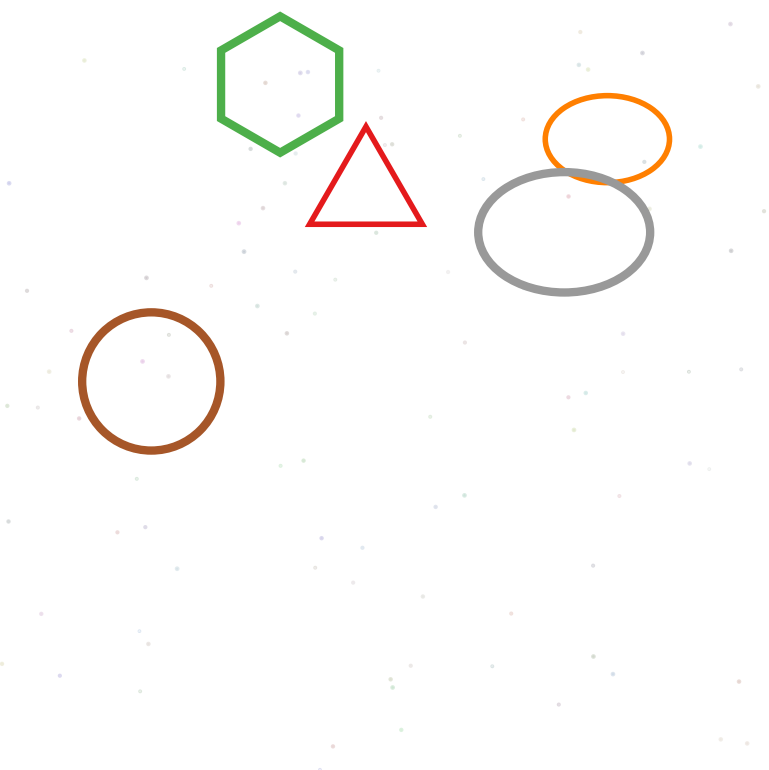[{"shape": "triangle", "thickness": 2, "radius": 0.42, "center": [0.475, 0.751]}, {"shape": "hexagon", "thickness": 3, "radius": 0.44, "center": [0.364, 0.89]}, {"shape": "oval", "thickness": 2, "radius": 0.4, "center": [0.789, 0.819]}, {"shape": "circle", "thickness": 3, "radius": 0.45, "center": [0.196, 0.505]}, {"shape": "oval", "thickness": 3, "radius": 0.56, "center": [0.733, 0.698]}]